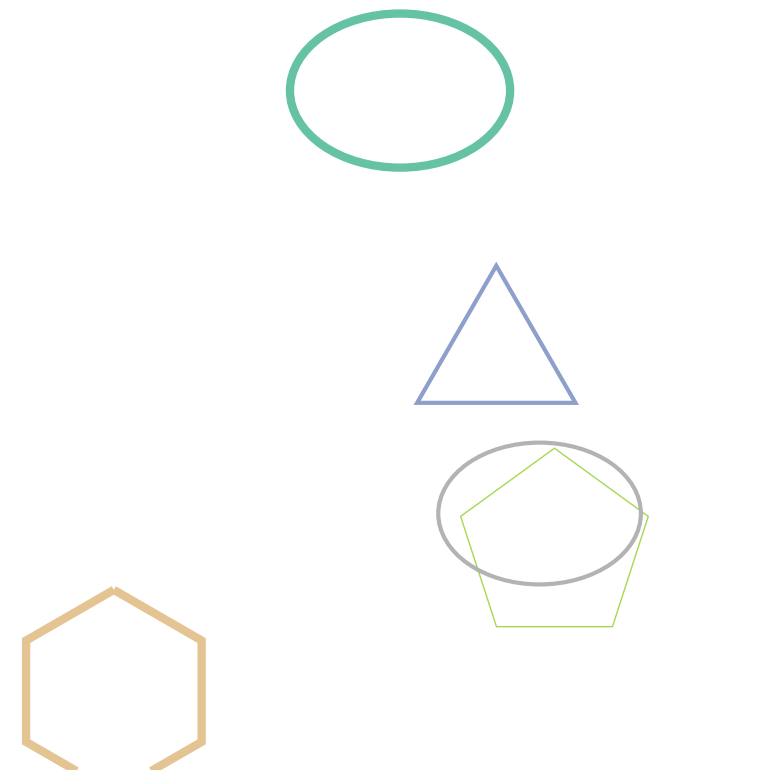[{"shape": "oval", "thickness": 3, "radius": 0.71, "center": [0.52, 0.882]}, {"shape": "triangle", "thickness": 1.5, "radius": 0.59, "center": [0.645, 0.536]}, {"shape": "pentagon", "thickness": 0.5, "radius": 0.64, "center": [0.72, 0.29]}, {"shape": "hexagon", "thickness": 3, "radius": 0.66, "center": [0.148, 0.102]}, {"shape": "oval", "thickness": 1.5, "radius": 0.66, "center": [0.701, 0.333]}]